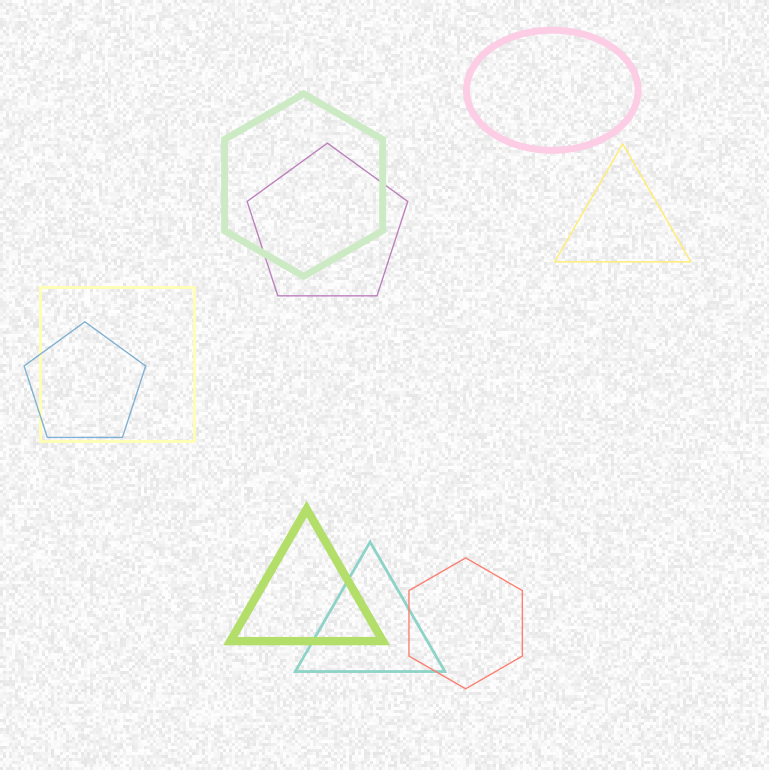[{"shape": "triangle", "thickness": 1, "radius": 0.56, "center": [0.481, 0.184]}, {"shape": "square", "thickness": 1, "radius": 0.5, "center": [0.151, 0.527]}, {"shape": "hexagon", "thickness": 0.5, "radius": 0.43, "center": [0.605, 0.19]}, {"shape": "pentagon", "thickness": 0.5, "radius": 0.42, "center": [0.11, 0.499]}, {"shape": "triangle", "thickness": 3, "radius": 0.57, "center": [0.398, 0.225]}, {"shape": "oval", "thickness": 2.5, "radius": 0.56, "center": [0.717, 0.883]}, {"shape": "pentagon", "thickness": 0.5, "radius": 0.55, "center": [0.425, 0.705]}, {"shape": "hexagon", "thickness": 2.5, "radius": 0.59, "center": [0.394, 0.76]}, {"shape": "triangle", "thickness": 0.5, "radius": 0.51, "center": [0.809, 0.711]}]